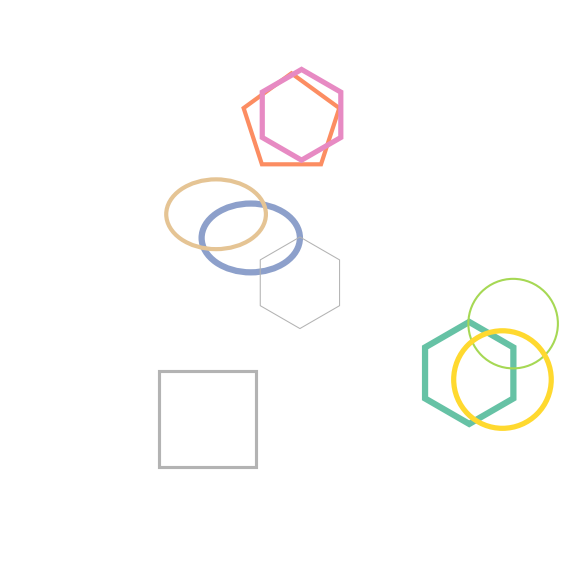[{"shape": "hexagon", "thickness": 3, "radius": 0.44, "center": [0.812, 0.353]}, {"shape": "pentagon", "thickness": 2, "radius": 0.44, "center": [0.505, 0.785]}, {"shape": "oval", "thickness": 3, "radius": 0.43, "center": [0.434, 0.587]}, {"shape": "hexagon", "thickness": 2.5, "radius": 0.39, "center": [0.522, 0.8]}, {"shape": "circle", "thickness": 1, "radius": 0.39, "center": [0.889, 0.439]}, {"shape": "circle", "thickness": 2.5, "radius": 0.42, "center": [0.87, 0.342]}, {"shape": "oval", "thickness": 2, "radius": 0.43, "center": [0.374, 0.628]}, {"shape": "hexagon", "thickness": 0.5, "radius": 0.4, "center": [0.519, 0.509]}, {"shape": "square", "thickness": 1.5, "radius": 0.42, "center": [0.36, 0.274]}]